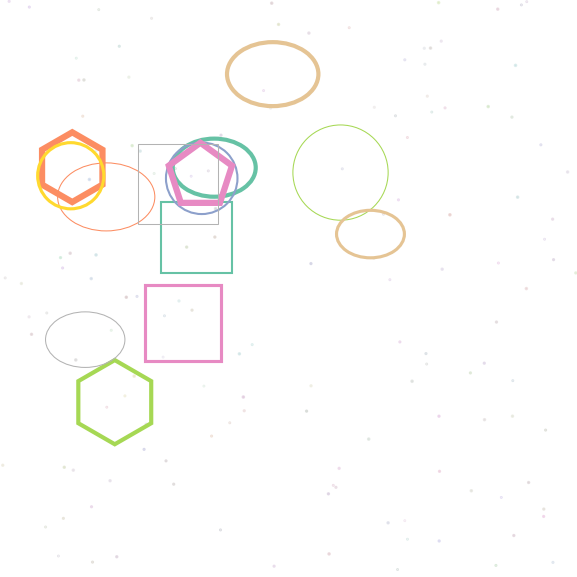[{"shape": "square", "thickness": 1, "radius": 0.31, "center": [0.34, 0.588]}, {"shape": "oval", "thickness": 2, "radius": 0.36, "center": [0.371, 0.709]}, {"shape": "oval", "thickness": 0.5, "radius": 0.42, "center": [0.184, 0.658]}, {"shape": "hexagon", "thickness": 3, "radius": 0.3, "center": [0.125, 0.71]}, {"shape": "circle", "thickness": 1, "radius": 0.31, "center": [0.349, 0.69]}, {"shape": "pentagon", "thickness": 3, "radius": 0.29, "center": [0.347, 0.694]}, {"shape": "square", "thickness": 1.5, "radius": 0.33, "center": [0.317, 0.439]}, {"shape": "hexagon", "thickness": 2, "radius": 0.36, "center": [0.199, 0.303]}, {"shape": "circle", "thickness": 0.5, "radius": 0.41, "center": [0.59, 0.7]}, {"shape": "circle", "thickness": 1.5, "radius": 0.29, "center": [0.123, 0.695]}, {"shape": "oval", "thickness": 1.5, "radius": 0.29, "center": [0.642, 0.594]}, {"shape": "oval", "thickness": 2, "radius": 0.4, "center": [0.472, 0.871]}, {"shape": "oval", "thickness": 0.5, "radius": 0.34, "center": [0.148, 0.411]}, {"shape": "square", "thickness": 0.5, "radius": 0.35, "center": [0.308, 0.68]}]